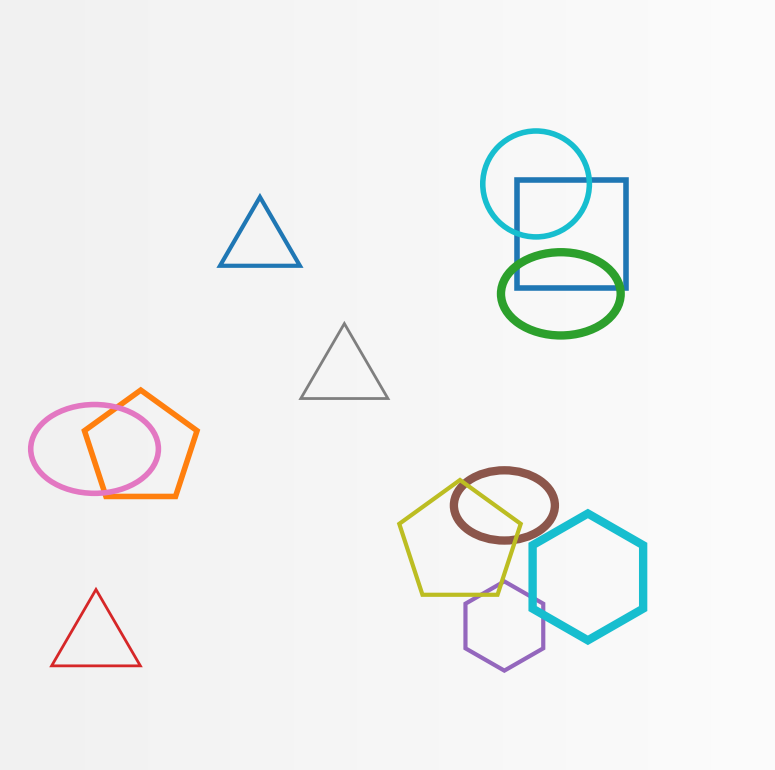[{"shape": "triangle", "thickness": 1.5, "radius": 0.3, "center": [0.335, 0.685]}, {"shape": "square", "thickness": 2, "radius": 0.35, "center": [0.738, 0.696]}, {"shape": "pentagon", "thickness": 2, "radius": 0.38, "center": [0.182, 0.417]}, {"shape": "oval", "thickness": 3, "radius": 0.39, "center": [0.724, 0.618]}, {"shape": "triangle", "thickness": 1, "radius": 0.33, "center": [0.124, 0.168]}, {"shape": "hexagon", "thickness": 1.5, "radius": 0.29, "center": [0.651, 0.187]}, {"shape": "oval", "thickness": 3, "radius": 0.33, "center": [0.651, 0.344]}, {"shape": "oval", "thickness": 2, "radius": 0.41, "center": [0.122, 0.417]}, {"shape": "triangle", "thickness": 1, "radius": 0.32, "center": [0.444, 0.515]}, {"shape": "pentagon", "thickness": 1.5, "radius": 0.41, "center": [0.594, 0.294]}, {"shape": "hexagon", "thickness": 3, "radius": 0.41, "center": [0.759, 0.251]}, {"shape": "circle", "thickness": 2, "radius": 0.34, "center": [0.692, 0.761]}]